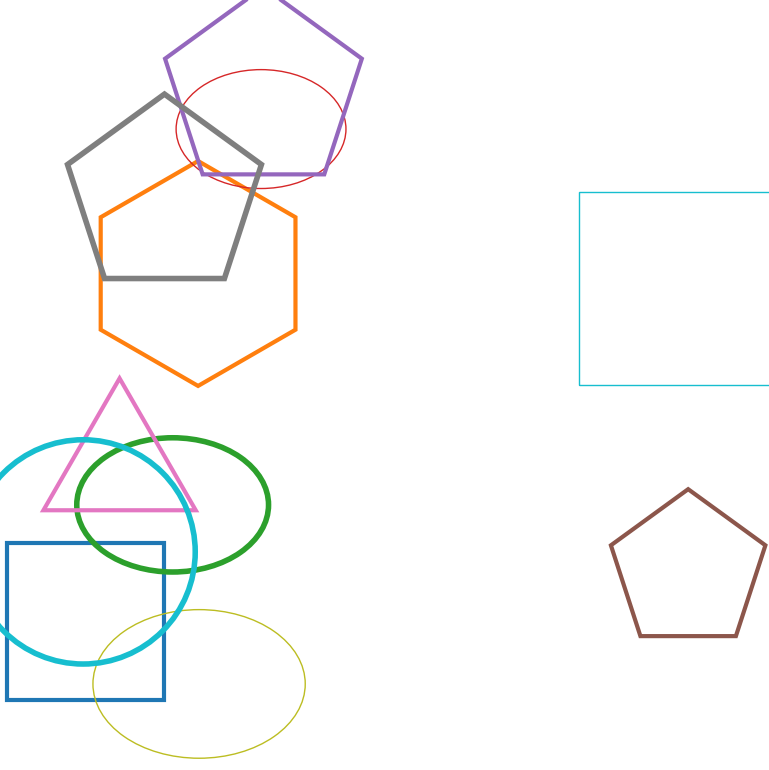[{"shape": "square", "thickness": 1.5, "radius": 0.51, "center": [0.111, 0.193]}, {"shape": "hexagon", "thickness": 1.5, "radius": 0.73, "center": [0.257, 0.645]}, {"shape": "oval", "thickness": 2, "radius": 0.62, "center": [0.224, 0.344]}, {"shape": "oval", "thickness": 0.5, "radius": 0.55, "center": [0.339, 0.832]}, {"shape": "pentagon", "thickness": 1.5, "radius": 0.67, "center": [0.342, 0.882]}, {"shape": "pentagon", "thickness": 1.5, "radius": 0.53, "center": [0.894, 0.259]}, {"shape": "triangle", "thickness": 1.5, "radius": 0.57, "center": [0.155, 0.394]}, {"shape": "pentagon", "thickness": 2, "radius": 0.66, "center": [0.214, 0.745]}, {"shape": "oval", "thickness": 0.5, "radius": 0.69, "center": [0.259, 0.112]}, {"shape": "square", "thickness": 0.5, "radius": 0.62, "center": [0.876, 0.625]}, {"shape": "circle", "thickness": 2, "radius": 0.73, "center": [0.108, 0.283]}]